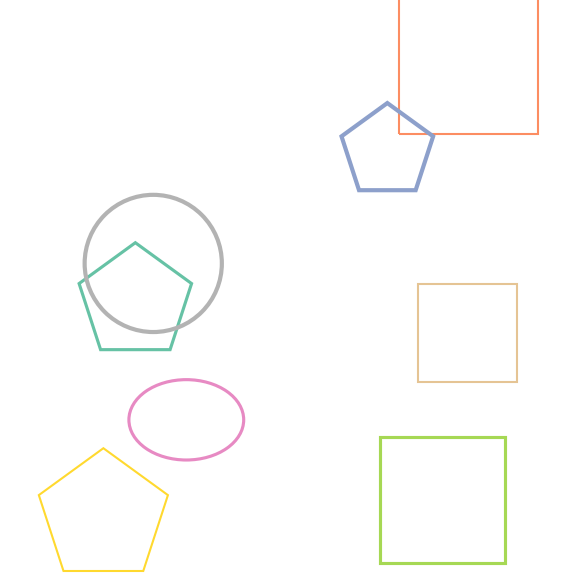[{"shape": "pentagon", "thickness": 1.5, "radius": 0.51, "center": [0.234, 0.476]}, {"shape": "square", "thickness": 1, "radius": 0.6, "center": [0.811, 0.887]}, {"shape": "pentagon", "thickness": 2, "radius": 0.42, "center": [0.671, 0.737]}, {"shape": "oval", "thickness": 1.5, "radius": 0.5, "center": [0.323, 0.272]}, {"shape": "square", "thickness": 1.5, "radius": 0.54, "center": [0.766, 0.133]}, {"shape": "pentagon", "thickness": 1, "radius": 0.59, "center": [0.179, 0.105]}, {"shape": "square", "thickness": 1, "radius": 0.43, "center": [0.809, 0.423]}, {"shape": "circle", "thickness": 2, "radius": 0.59, "center": [0.265, 0.543]}]